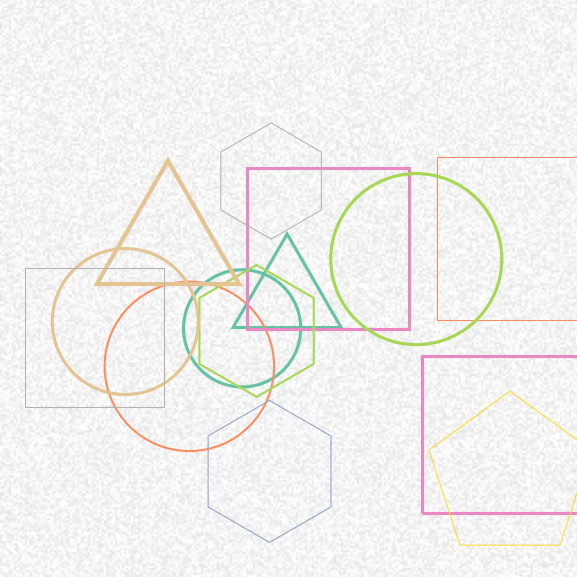[{"shape": "triangle", "thickness": 1.5, "radius": 0.54, "center": [0.497, 0.486]}, {"shape": "circle", "thickness": 1.5, "radius": 0.51, "center": [0.419, 0.431]}, {"shape": "square", "thickness": 0.5, "radius": 0.7, "center": [0.898, 0.586]}, {"shape": "circle", "thickness": 1, "radius": 0.73, "center": [0.328, 0.365]}, {"shape": "hexagon", "thickness": 0.5, "radius": 0.61, "center": [0.467, 0.183]}, {"shape": "square", "thickness": 1.5, "radius": 0.7, "center": [0.568, 0.569]}, {"shape": "square", "thickness": 1.5, "radius": 0.68, "center": [0.867, 0.247]}, {"shape": "circle", "thickness": 1.5, "radius": 0.74, "center": [0.721, 0.55]}, {"shape": "hexagon", "thickness": 1, "radius": 0.57, "center": [0.444, 0.426]}, {"shape": "pentagon", "thickness": 0.5, "radius": 0.74, "center": [0.883, 0.174]}, {"shape": "triangle", "thickness": 2, "radius": 0.71, "center": [0.291, 0.578]}, {"shape": "circle", "thickness": 1.5, "radius": 0.63, "center": [0.217, 0.442]}, {"shape": "square", "thickness": 0.5, "radius": 0.6, "center": [0.163, 0.414]}, {"shape": "hexagon", "thickness": 0.5, "radius": 0.5, "center": [0.469, 0.686]}]